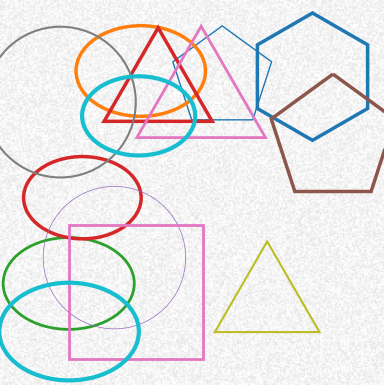[{"shape": "hexagon", "thickness": 2.5, "radius": 0.83, "center": [0.812, 0.801]}, {"shape": "pentagon", "thickness": 1, "radius": 0.67, "center": [0.577, 0.798]}, {"shape": "oval", "thickness": 2.5, "radius": 0.84, "center": [0.366, 0.816]}, {"shape": "oval", "thickness": 2, "radius": 0.85, "center": [0.178, 0.264]}, {"shape": "oval", "thickness": 2.5, "radius": 0.76, "center": [0.214, 0.486]}, {"shape": "triangle", "thickness": 2.5, "radius": 0.81, "center": [0.411, 0.766]}, {"shape": "circle", "thickness": 0.5, "radius": 0.93, "center": [0.297, 0.331]}, {"shape": "pentagon", "thickness": 2.5, "radius": 0.84, "center": [0.865, 0.639]}, {"shape": "square", "thickness": 2, "radius": 0.87, "center": [0.354, 0.242]}, {"shape": "triangle", "thickness": 2, "radius": 0.96, "center": [0.523, 0.739]}, {"shape": "circle", "thickness": 1.5, "radius": 0.98, "center": [0.157, 0.735]}, {"shape": "triangle", "thickness": 1.5, "radius": 0.78, "center": [0.694, 0.216]}, {"shape": "oval", "thickness": 3, "radius": 0.73, "center": [0.36, 0.699]}, {"shape": "oval", "thickness": 3, "radius": 0.91, "center": [0.179, 0.139]}]